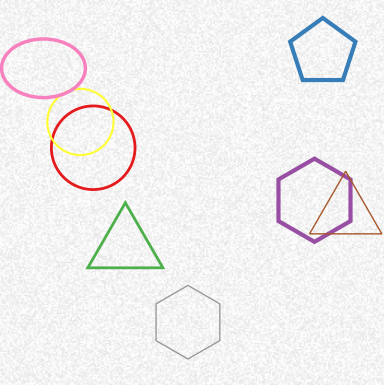[{"shape": "circle", "thickness": 2, "radius": 0.54, "center": [0.242, 0.616]}, {"shape": "pentagon", "thickness": 3, "radius": 0.45, "center": [0.838, 0.864]}, {"shape": "triangle", "thickness": 2, "radius": 0.56, "center": [0.326, 0.361]}, {"shape": "hexagon", "thickness": 3, "radius": 0.54, "center": [0.817, 0.48]}, {"shape": "circle", "thickness": 1.5, "radius": 0.43, "center": [0.209, 0.683]}, {"shape": "triangle", "thickness": 1, "radius": 0.54, "center": [0.898, 0.447]}, {"shape": "oval", "thickness": 2.5, "radius": 0.54, "center": [0.113, 0.823]}, {"shape": "hexagon", "thickness": 1, "radius": 0.48, "center": [0.488, 0.163]}]